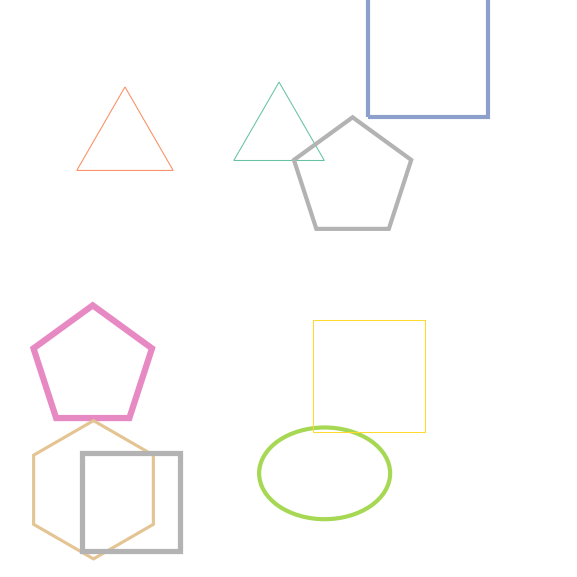[{"shape": "triangle", "thickness": 0.5, "radius": 0.45, "center": [0.483, 0.766]}, {"shape": "triangle", "thickness": 0.5, "radius": 0.48, "center": [0.216, 0.752]}, {"shape": "square", "thickness": 2, "radius": 0.52, "center": [0.742, 0.9]}, {"shape": "pentagon", "thickness": 3, "radius": 0.54, "center": [0.161, 0.363]}, {"shape": "oval", "thickness": 2, "radius": 0.57, "center": [0.562, 0.179]}, {"shape": "square", "thickness": 0.5, "radius": 0.49, "center": [0.639, 0.348]}, {"shape": "hexagon", "thickness": 1.5, "radius": 0.6, "center": [0.162, 0.151]}, {"shape": "pentagon", "thickness": 2, "radius": 0.53, "center": [0.611, 0.689]}, {"shape": "square", "thickness": 2.5, "radius": 0.42, "center": [0.227, 0.13]}]